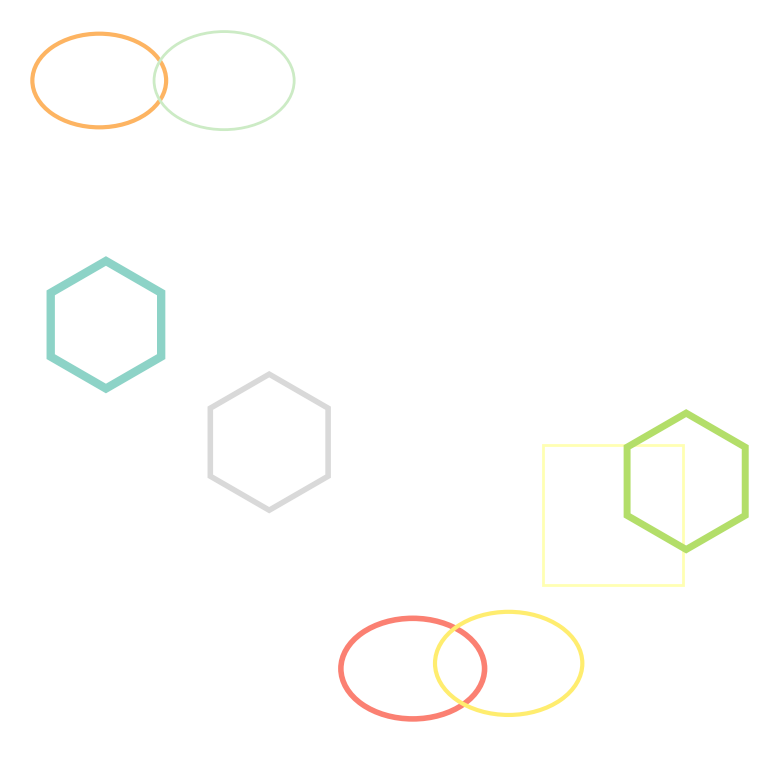[{"shape": "hexagon", "thickness": 3, "radius": 0.41, "center": [0.138, 0.578]}, {"shape": "square", "thickness": 1, "radius": 0.45, "center": [0.796, 0.331]}, {"shape": "oval", "thickness": 2, "radius": 0.47, "center": [0.536, 0.132]}, {"shape": "oval", "thickness": 1.5, "radius": 0.43, "center": [0.129, 0.895]}, {"shape": "hexagon", "thickness": 2.5, "radius": 0.44, "center": [0.891, 0.375]}, {"shape": "hexagon", "thickness": 2, "radius": 0.44, "center": [0.35, 0.426]}, {"shape": "oval", "thickness": 1, "radius": 0.45, "center": [0.291, 0.895]}, {"shape": "oval", "thickness": 1.5, "radius": 0.48, "center": [0.661, 0.138]}]